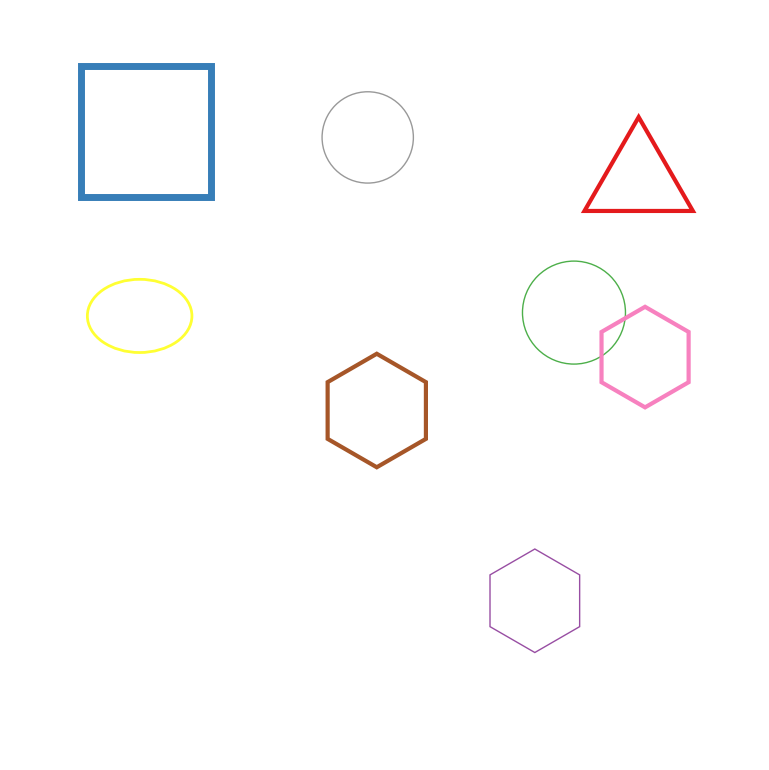[{"shape": "triangle", "thickness": 1.5, "radius": 0.41, "center": [0.829, 0.767]}, {"shape": "square", "thickness": 2.5, "radius": 0.42, "center": [0.189, 0.829]}, {"shape": "circle", "thickness": 0.5, "radius": 0.33, "center": [0.745, 0.594]}, {"shape": "hexagon", "thickness": 0.5, "radius": 0.34, "center": [0.695, 0.22]}, {"shape": "oval", "thickness": 1, "radius": 0.34, "center": [0.181, 0.59]}, {"shape": "hexagon", "thickness": 1.5, "radius": 0.37, "center": [0.489, 0.467]}, {"shape": "hexagon", "thickness": 1.5, "radius": 0.33, "center": [0.838, 0.536]}, {"shape": "circle", "thickness": 0.5, "radius": 0.3, "center": [0.478, 0.822]}]